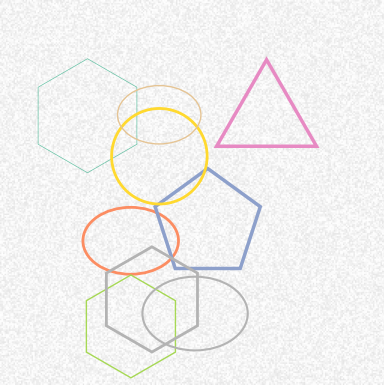[{"shape": "hexagon", "thickness": 0.5, "radius": 0.74, "center": [0.227, 0.699]}, {"shape": "oval", "thickness": 2, "radius": 0.62, "center": [0.339, 0.375]}, {"shape": "pentagon", "thickness": 2.5, "radius": 0.72, "center": [0.54, 0.419]}, {"shape": "triangle", "thickness": 2.5, "radius": 0.75, "center": [0.692, 0.695]}, {"shape": "hexagon", "thickness": 1, "radius": 0.67, "center": [0.34, 0.152]}, {"shape": "circle", "thickness": 2, "radius": 0.62, "center": [0.414, 0.594]}, {"shape": "oval", "thickness": 1, "radius": 0.54, "center": [0.414, 0.702]}, {"shape": "hexagon", "thickness": 2, "radius": 0.68, "center": [0.395, 0.222]}, {"shape": "oval", "thickness": 1.5, "radius": 0.68, "center": [0.507, 0.186]}]